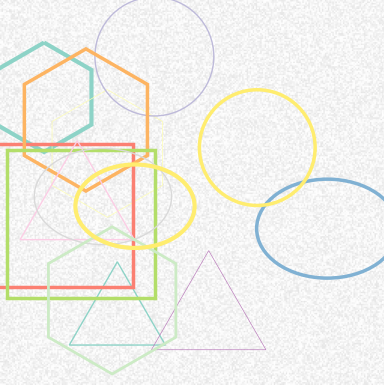[{"shape": "hexagon", "thickness": 3, "radius": 0.71, "center": [0.114, 0.747]}, {"shape": "triangle", "thickness": 1, "radius": 0.72, "center": [0.305, 0.176]}, {"shape": "hexagon", "thickness": 0.5, "radius": 0.83, "center": [0.279, 0.601]}, {"shape": "circle", "thickness": 1, "radius": 0.77, "center": [0.401, 0.853]}, {"shape": "square", "thickness": 2.5, "radius": 0.93, "center": [0.159, 0.441]}, {"shape": "oval", "thickness": 2.5, "radius": 0.92, "center": [0.85, 0.406]}, {"shape": "hexagon", "thickness": 2.5, "radius": 0.92, "center": [0.223, 0.688]}, {"shape": "square", "thickness": 2.5, "radius": 0.96, "center": [0.211, 0.417]}, {"shape": "triangle", "thickness": 1, "radius": 0.86, "center": [0.201, 0.463]}, {"shape": "oval", "thickness": 1, "radius": 0.89, "center": [0.267, 0.489]}, {"shape": "triangle", "thickness": 0.5, "radius": 0.86, "center": [0.542, 0.177]}, {"shape": "hexagon", "thickness": 2, "radius": 0.96, "center": [0.291, 0.22]}, {"shape": "circle", "thickness": 2.5, "radius": 0.75, "center": [0.668, 0.617]}, {"shape": "oval", "thickness": 3, "radius": 0.77, "center": [0.351, 0.464]}]